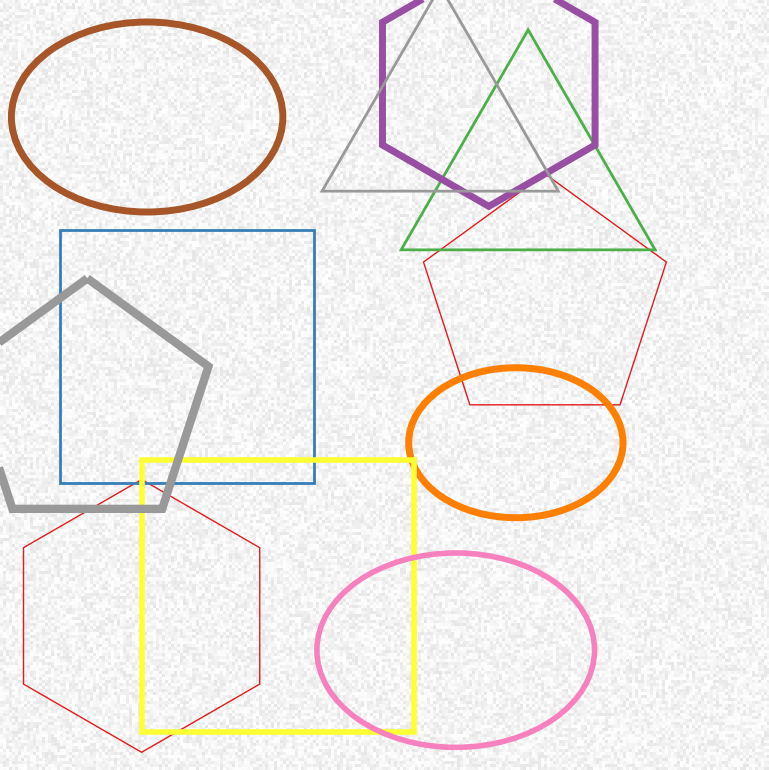[{"shape": "pentagon", "thickness": 0.5, "radius": 0.83, "center": [0.708, 0.608]}, {"shape": "hexagon", "thickness": 0.5, "radius": 0.89, "center": [0.184, 0.2]}, {"shape": "square", "thickness": 1, "radius": 0.82, "center": [0.243, 0.537]}, {"shape": "triangle", "thickness": 1, "radius": 0.95, "center": [0.686, 0.771]}, {"shape": "hexagon", "thickness": 2.5, "radius": 0.8, "center": [0.635, 0.891]}, {"shape": "oval", "thickness": 2.5, "radius": 0.7, "center": [0.67, 0.425]}, {"shape": "square", "thickness": 2, "radius": 0.89, "center": [0.361, 0.226]}, {"shape": "oval", "thickness": 2.5, "radius": 0.88, "center": [0.191, 0.848]}, {"shape": "oval", "thickness": 2, "radius": 0.9, "center": [0.592, 0.156]}, {"shape": "triangle", "thickness": 1, "radius": 0.89, "center": [0.572, 0.84]}, {"shape": "pentagon", "thickness": 3, "radius": 0.83, "center": [0.113, 0.473]}]